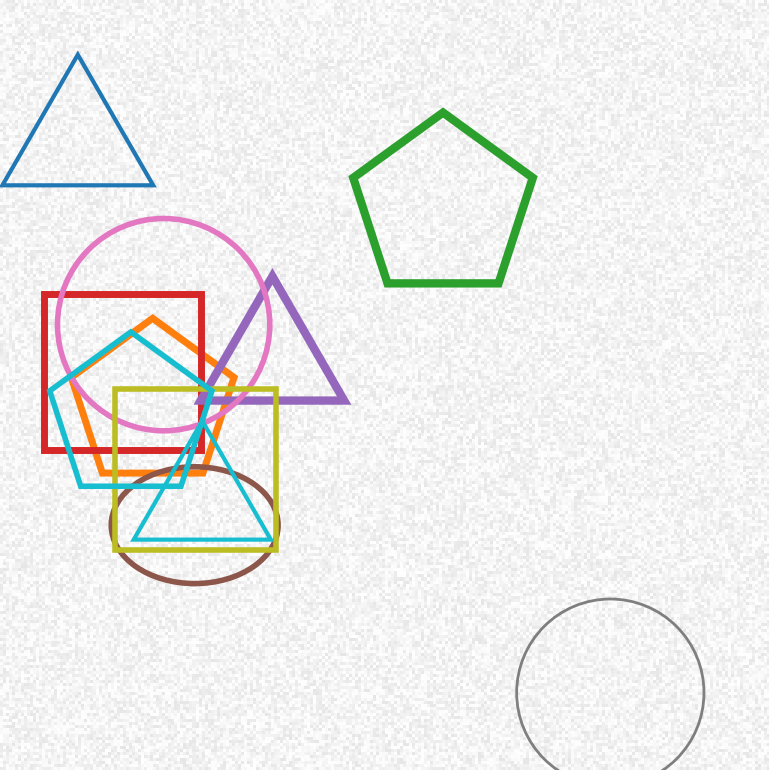[{"shape": "triangle", "thickness": 1.5, "radius": 0.57, "center": [0.101, 0.816]}, {"shape": "pentagon", "thickness": 2.5, "radius": 0.56, "center": [0.198, 0.475]}, {"shape": "pentagon", "thickness": 3, "radius": 0.61, "center": [0.575, 0.731]}, {"shape": "square", "thickness": 2.5, "radius": 0.51, "center": [0.159, 0.517]}, {"shape": "triangle", "thickness": 3, "radius": 0.54, "center": [0.354, 0.534]}, {"shape": "oval", "thickness": 2, "radius": 0.54, "center": [0.253, 0.318]}, {"shape": "circle", "thickness": 2, "radius": 0.69, "center": [0.213, 0.578]}, {"shape": "circle", "thickness": 1, "radius": 0.61, "center": [0.793, 0.1]}, {"shape": "square", "thickness": 2, "radius": 0.52, "center": [0.254, 0.39]}, {"shape": "pentagon", "thickness": 2, "radius": 0.55, "center": [0.17, 0.458]}, {"shape": "triangle", "thickness": 1.5, "radius": 0.51, "center": [0.263, 0.351]}]